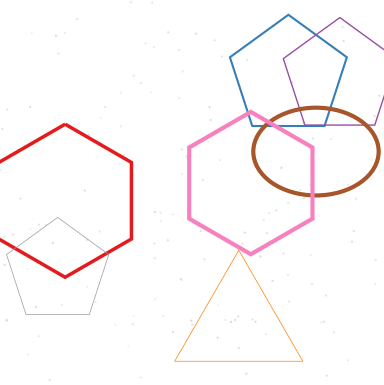[{"shape": "hexagon", "thickness": 2.5, "radius": 0.99, "center": [0.169, 0.479]}, {"shape": "pentagon", "thickness": 1.5, "radius": 0.8, "center": [0.749, 0.802]}, {"shape": "pentagon", "thickness": 1, "radius": 0.77, "center": [0.883, 0.8]}, {"shape": "triangle", "thickness": 0.5, "radius": 0.96, "center": [0.62, 0.158]}, {"shape": "oval", "thickness": 3, "radius": 0.81, "center": [0.821, 0.606]}, {"shape": "hexagon", "thickness": 3, "radius": 0.92, "center": [0.652, 0.524]}, {"shape": "pentagon", "thickness": 0.5, "radius": 0.7, "center": [0.15, 0.296]}]